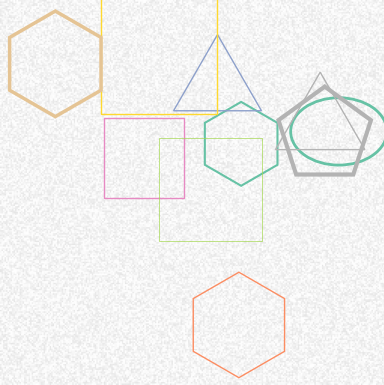[{"shape": "oval", "thickness": 2, "radius": 0.62, "center": [0.88, 0.659]}, {"shape": "hexagon", "thickness": 1.5, "radius": 0.54, "center": [0.626, 0.626]}, {"shape": "hexagon", "thickness": 1, "radius": 0.68, "center": [0.621, 0.156]}, {"shape": "triangle", "thickness": 1, "radius": 0.66, "center": [0.565, 0.778]}, {"shape": "square", "thickness": 1, "radius": 0.52, "center": [0.373, 0.589]}, {"shape": "square", "thickness": 0.5, "radius": 0.67, "center": [0.546, 0.509]}, {"shape": "square", "thickness": 1, "radius": 0.75, "center": [0.413, 0.854]}, {"shape": "hexagon", "thickness": 2.5, "radius": 0.69, "center": [0.144, 0.834]}, {"shape": "triangle", "thickness": 1, "radius": 0.67, "center": [0.832, 0.678]}, {"shape": "pentagon", "thickness": 3, "radius": 0.63, "center": [0.843, 0.649]}]